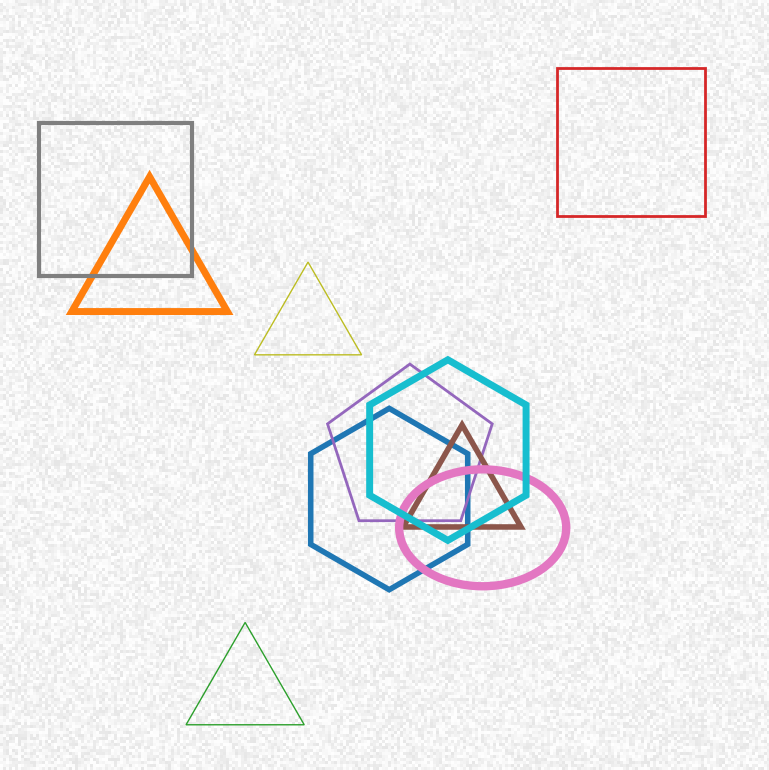[{"shape": "hexagon", "thickness": 2, "radius": 0.59, "center": [0.505, 0.352]}, {"shape": "triangle", "thickness": 2.5, "radius": 0.58, "center": [0.194, 0.654]}, {"shape": "triangle", "thickness": 0.5, "radius": 0.44, "center": [0.318, 0.103]}, {"shape": "square", "thickness": 1, "radius": 0.48, "center": [0.82, 0.815]}, {"shape": "pentagon", "thickness": 1, "radius": 0.56, "center": [0.532, 0.415]}, {"shape": "triangle", "thickness": 2, "radius": 0.44, "center": [0.6, 0.36]}, {"shape": "oval", "thickness": 3, "radius": 0.54, "center": [0.627, 0.315]}, {"shape": "square", "thickness": 1.5, "radius": 0.5, "center": [0.151, 0.74]}, {"shape": "triangle", "thickness": 0.5, "radius": 0.4, "center": [0.4, 0.579]}, {"shape": "hexagon", "thickness": 2.5, "radius": 0.59, "center": [0.582, 0.415]}]